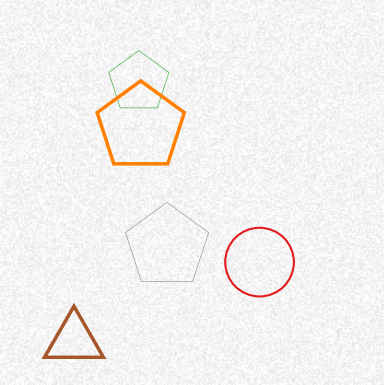[{"shape": "circle", "thickness": 1.5, "radius": 0.45, "center": [0.674, 0.319]}, {"shape": "pentagon", "thickness": 0.5, "radius": 0.41, "center": [0.361, 0.786]}, {"shape": "pentagon", "thickness": 2.5, "radius": 0.6, "center": [0.366, 0.671]}, {"shape": "triangle", "thickness": 2.5, "radius": 0.44, "center": [0.192, 0.116]}, {"shape": "pentagon", "thickness": 0.5, "radius": 0.57, "center": [0.434, 0.361]}]